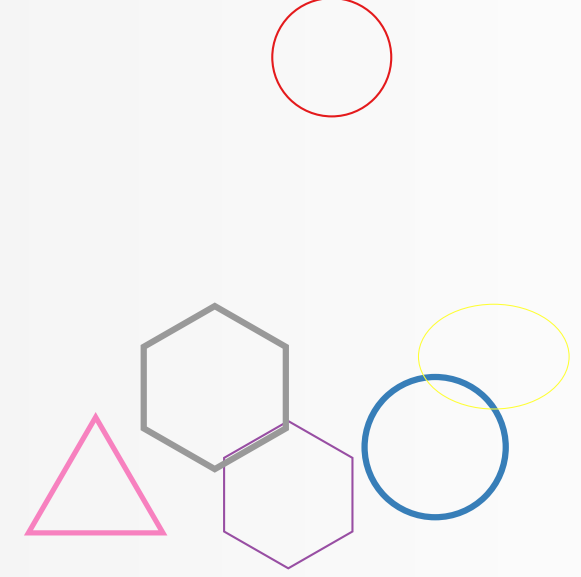[{"shape": "circle", "thickness": 1, "radius": 0.51, "center": [0.571, 0.9]}, {"shape": "circle", "thickness": 3, "radius": 0.61, "center": [0.749, 0.225]}, {"shape": "hexagon", "thickness": 1, "radius": 0.64, "center": [0.496, 0.143]}, {"shape": "oval", "thickness": 0.5, "radius": 0.65, "center": [0.85, 0.382]}, {"shape": "triangle", "thickness": 2.5, "radius": 0.67, "center": [0.165, 0.143]}, {"shape": "hexagon", "thickness": 3, "radius": 0.71, "center": [0.37, 0.328]}]